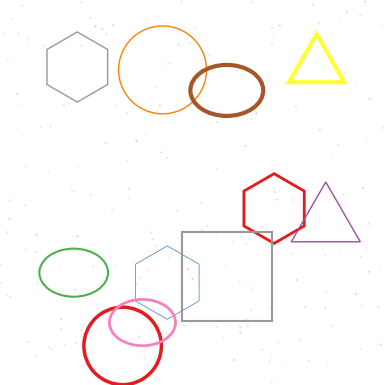[{"shape": "circle", "thickness": 2.5, "radius": 0.5, "center": [0.319, 0.102]}, {"shape": "hexagon", "thickness": 2, "radius": 0.45, "center": [0.712, 0.458]}, {"shape": "hexagon", "thickness": 0.5, "radius": 0.48, "center": [0.435, 0.266]}, {"shape": "oval", "thickness": 1.5, "radius": 0.45, "center": [0.191, 0.292]}, {"shape": "triangle", "thickness": 1, "radius": 0.52, "center": [0.846, 0.424]}, {"shape": "circle", "thickness": 1, "radius": 0.57, "center": [0.422, 0.818]}, {"shape": "triangle", "thickness": 3, "radius": 0.42, "center": [0.822, 0.828]}, {"shape": "oval", "thickness": 3, "radius": 0.47, "center": [0.589, 0.765]}, {"shape": "oval", "thickness": 2, "radius": 0.43, "center": [0.37, 0.162]}, {"shape": "hexagon", "thickness": 1, "radius": 0.45, "center": [0.201, 0.826]}, {"shape": "square", "thickness": 1.5, "radius": 0.58, "center": [0.59, 0.281]}]